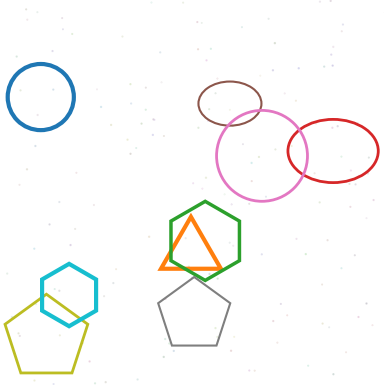[{"shape": "circle", "thickness": 3, "radius": 0.43, "center": [0.106, 0.748]}, {"shape": "triangle", "thickness": 3, "radius": 0.45, "center": [0.496, 0.347]}, {"shape": "hexagon", "thickness": 2.5, "radius": 0.51, "center": [0.533, 0.374]}, {"shape": "oval", "thickness": 2, "radius": 0.59, "center": [0.865, 0.608]}, {"shape": "oval", "thickness": 1.5, "radius": 0.41, "center": [0.597, 0.731]}, {"shape": "circle", "thickness": 2, "radius": 0.59, "center": [0.681, 0.595]}, {"shape": "pentagon", "thickness": 1.5, "radius": 0.49, "center": [0.504, 0.182]}, {"shape": "pentagon", "thickness": 2, "radius": 0.57, "center": [0.121, 0.123]}, {"shape": "hexagon", "thickness": 3, "radius": 0.4, "center": [0.179, 0.234]}]